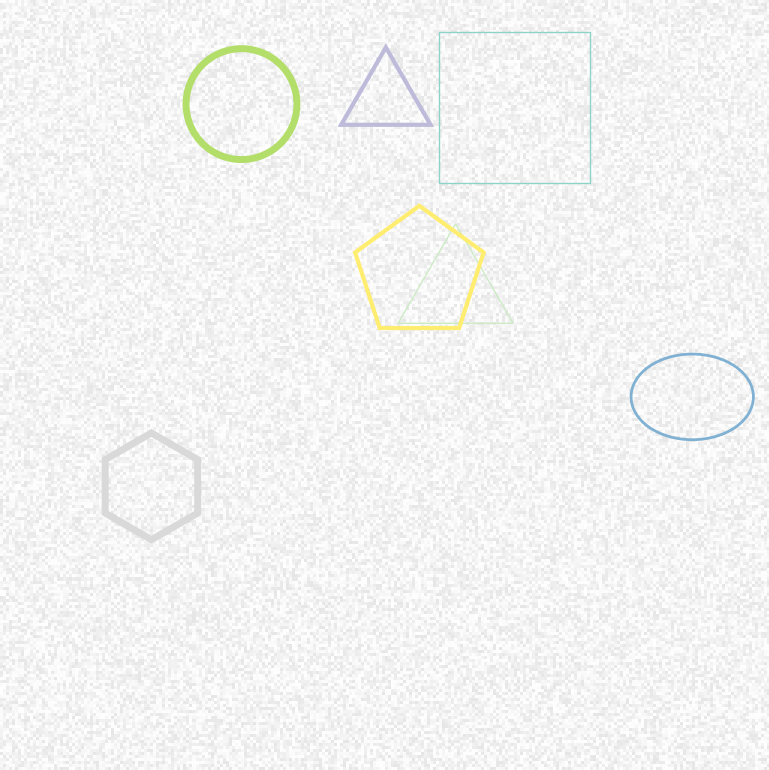[{"shape": "square", "thickness": 0.5, "radius": 0.49, "center": [0.668, 0.86]}, {"shape": "triangle", "thickness": 1.5, "radius": 0.34, "center": [0.501, 0.871]}, {"shape": "oval", "thickness": 1, "radius": 0.4, "center": [0.899, 0.485]}, {"shape": "circle", "thickness": 2.5, "radius": 0.36, "center": [0.314, 0.865]}, {"shape": "hexagon", "thickness": 2.5, "radius": 0.35, "center": [0.197, 0.368]}, {"shape": "triangle", "thickness": 0.5, "radius": 0.43, "center": [0.592, 0.623]}, {"shape": "pentagon", "thickness": 1.5, "radius": 0.44, "center": [0.545, 0.645]}]